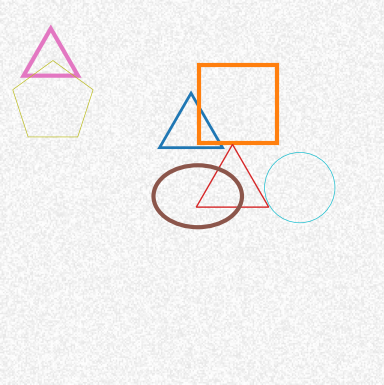[{"shape": "triangle", "thickness": 2, "radius": 0.47, "center": [0.496, 0.664]}, {"shape": "square", "thickness": 3, "radius": 0.51, "center": [0.619, 0.73]}, {"shape": "triangle", "thickness": 1, "radius": 0.54, "center": [0.604, 0.516]}, {"shape": "oval", "thickness": 3, "radius": 0.57, "center": [0.514, 0.49]}, {"shape": "triangle", "thickness": 3, "radius": 0.41, "center": [0.132, 0.844]}, {"shape": "pentagon", "thickness": 0.5, "radius": 0.55, "center": [0.137, 0.733]}, {"shape": "circle", "thickness": 0.5, "radius": 0.46, "center": [0.779, 0.513]}]